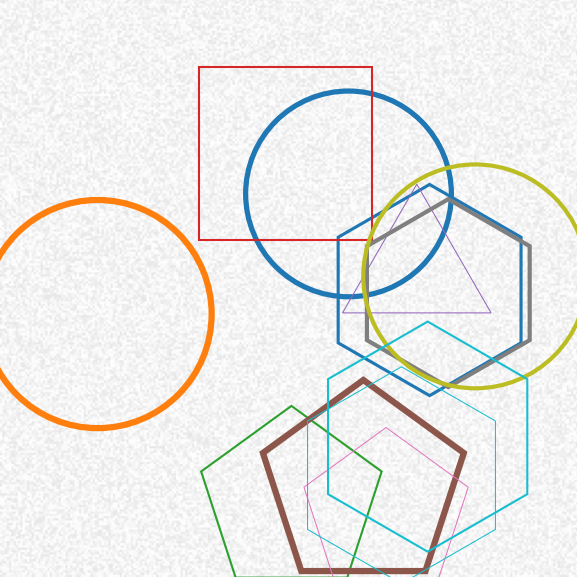[{"shape": "circle", "thickness": 2.5, "radius": 0.89, "center": [0.603, 0.663]}, {"shape": "hexagon", "thickness": 1.5, "radius": 0.91, "center": [0.744, 0.497]}, {"shape": "circle", "thickness": 3, "radius": 0.99, "center": [0.169, 0.455]}, {"shape": "pentagon", "thickness": 1, "radius": 0.82, "center": [0.505, 0.132]}, {"shape": "square", "thickness": 1, "radius": 0.75, "center": [0.495, 0.733]}, {"shape": "triangle", "thickness": 0.5, "radius": 0.74, "center": [0.722, 0.532]}, {"shape": "pentagon", "thickness": 3, "radius": 0.91, "center": [0.629, 0.158]}, {"shape": "pentagon", "thickness": 0.5, "radius": 0.75, "center": [0.669, 0.109]}, {"shape": "hexagon", "thickness": 2, "radius": 0.81, "center": [0.776, 0.492]}, {"shape": "circle", "thickness": 2, "radius": 0.97, "center": [0.823, 0.521]}, {"shape": "hexagon", "thickness": 0.5, "radius": 0.94, "center": [0.695, 0.176]}, {"shape": "hexagon", "thickness": 1, "radius": 1.0, "center": [0.741, 0.243]}]